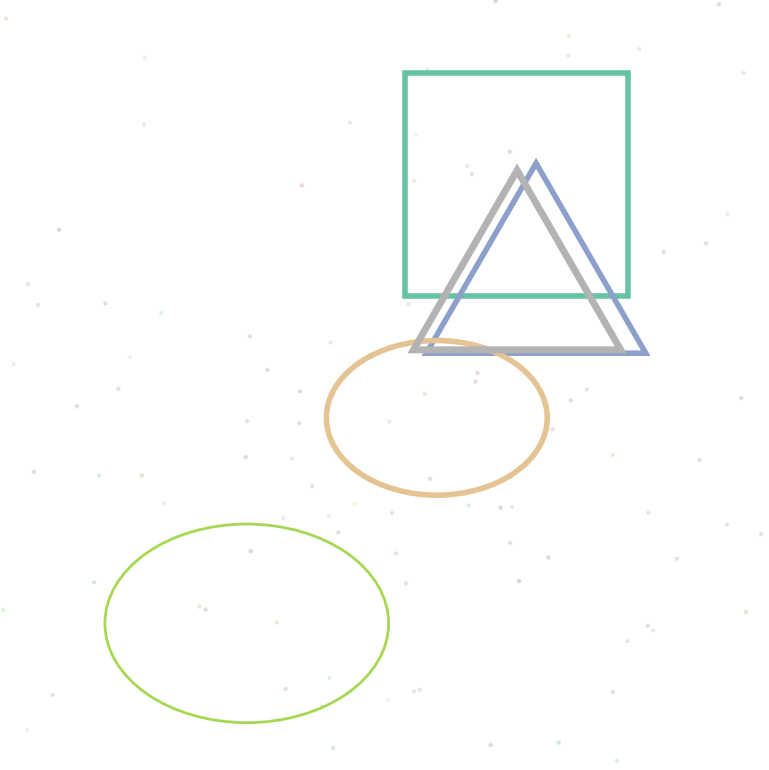[{"shape": "square", "thickness": 2, "radius": 0.72, "center": [0.671, 0.761]}, {"shape": "triangle", "thickness": 2, "radius": 0.82, "center": [0.696, 0.624]}, {"shape": "oval", "thickness": 1, "radius": 0.92, "center": [0.32, 0.19]}, {"shape": "oval", "thickness": 2, "radius": 0.72, "center": [0.567, 0.457]}, {"shape": "triangle", "thickness": 2.5, "radius": 0.78, "center": [0.672, 0.623]}]